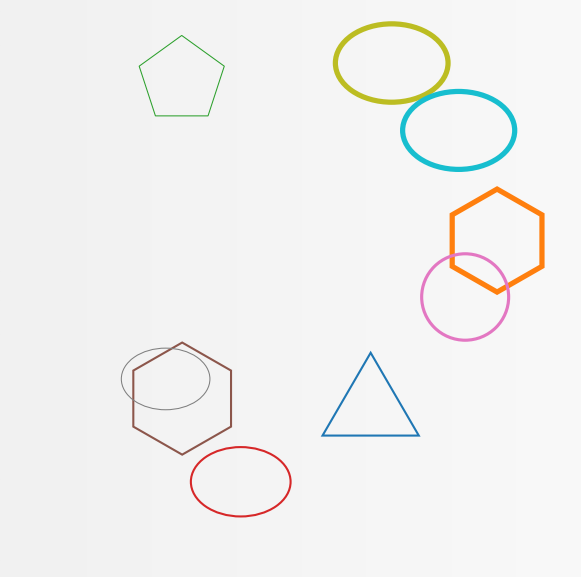[{"shape": "triangle", "thickness": 1, "radius": 0.48, "center": [0.638, 0.293]}, {"shape": "hexagon", "thickness": 2.5, "radius": 0.45, "center": [0.855, 0.583]}, {"shape": "pentagon", "thickness": 0.5, "radius": 0.38, "center": [0.313, 0.861]}, {"shape": "oval", "thickness": 1, "radius": 0.43, "center": [0.414, 0.165]}, {"shape": "hexagon", "thickness": 1, "radius": 0.49, "center": [0.313, 0.309]}, {"shape": "circle", "thickness": 1.5, "radius": 0.37, "center": [0.8, 0.485]}, {"shape": "oval", "thickness": 0.5, "radius": 0.38, "center": [0.285, 0.343]}, {"shape": "oval", "thickness": 2.5, "radius": 0.48, "center": [0.674, 0.89]}, {"shape": "oval", "thickness": 2.5, "radius": 0.48, "center": [0.789, 0.773]}]